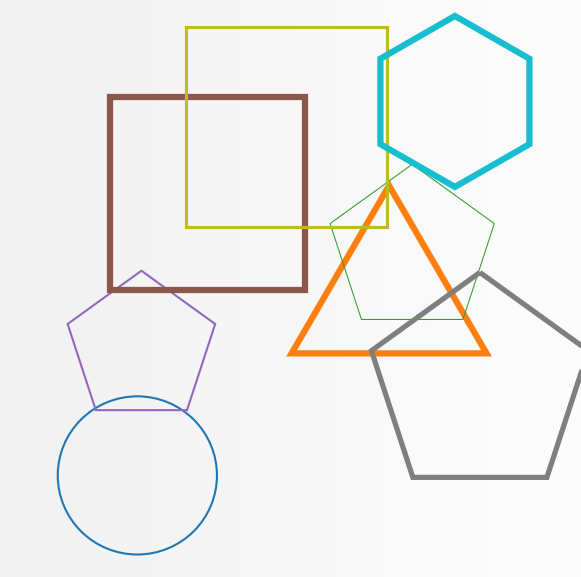[{"shape": "circle", "thickness": 1, "radius": 0.68, "center": [0.236, 0.176]}, {"shape": "triangle", "thickness": 3, "radius": 0.97, "center": [0.669, 0.484]}, {"shape": "pentagon", "thickness": 0.5, "radius": 0.74, "center": [0.709, 0.566]}, {"shape": "pentagon", "thickness": 1, "radius": 0.67, "center": [0.243, 0.397]}, {"shape": "square", "thickness": 3, "radius": 0.84, "center": [0.357, 0.664]}, {"shape": "pentagon", "thickness": 2.5, "radius": 0.98, "center": [0.826, 0.331]}, {"shape": "square", "thickness": 1.5, "radius": 0.87, "center": [0.493, 0.779]}, {"shape": "hexagon", "thickness": 3, "radius": 0.74, "center": [0.783, 0.823]}]